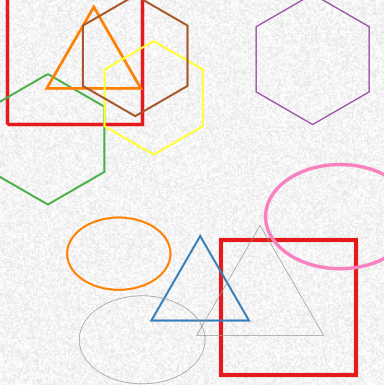[{"shape": "square", "thickness": 3, "radius": 0.88, "center": [0.749, 0.2]}, {"shape": "square", "thickness": 2.5, "radius": 0.88, "center": [0.193, 0.854]}, {"shape": "triangle", "thickness": 1.5, "radius": 0.73, "center": [0.52, 0.241]}, {"shape": "hexagon", "thickness": 1.5, "radius": 0.85, "center": [0.124, 0.638]}, {"shape": "hexagon", "thickness": 1, "radius": 0.85, "center": [0.812, 0.846]}, {"shape": "oval", "thickness": 1.5, "radius": 0.67, "center": [0.309, 0.341]}, {"shape": "triangle", "thickness": 2, "radius": 0.7, "center": [0.244, 0.841]}, {"shape": "hexagon", "thickness": 1.5, "radius": 0.74, "center": [0.399, 0.746]}, {"shape": "hexagon", "thickness": 1.5, "radius": 0.78, "center": [0.351, 0.855]}, {"shape": "oval", "thickness": 2.5, "radius": 0.97, "center": [0.883, 0.437]}, {"shape": "triangle", "thickness": 0.5, "radius": 0.95, "center": [0.676, 0.224]}, {"shape": "oval", "thickness": 0.5, "radius": 0.82, "center": [0.369, 0.117]}]